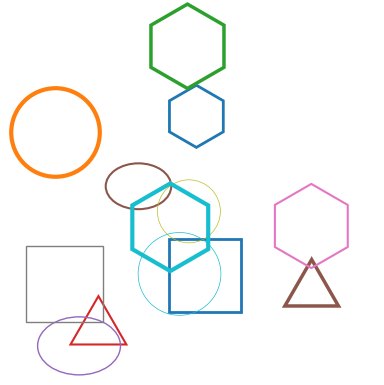[{"shape": "square", "thickness": 2, "radius": 0.47, "center": [0.532, 0.285]}, {"shape": "hexagon", "thickness": 2, "radius": 0.4, "center": [0.51, 0.698]}, {"shape": "circle", "thickness": 3, "radius": 0.57, "center": [0.144, 0.656]}, {"shape": "hexagon", "thickness": 2.5, "radius": 0.55, "center": [0.487, 0.88]}, {"shape": "triangle", "thickness": 1.5, "radius": 0.42, "center": [0.256, 0.147]}, {"shape": "oval", "thickness": 1, "radius": 0.54, "center": [0.205, 0.102]}, {"shape": "oval", "thickness": 1.5, "radius": 0.43, "center": [0.36, 0.516]}, {"shape": "triangle", "thickness": 2.5, "radius": 0.4, "center": [0.81, 0.245]}, {"shape": "hexagon", "thickness": 1.5, "radius": 0.55, "center": [0.809, 0.413]}, {"shape": "square", "thickness": 1, "radius": 0.5, "center": [0.167, 0.262]}, {"shape": "circle", "thickness": 0.5, "radius": 0.41, "center": [0.491, 0.451]}, {"shape": "circle", "thickness": 0.5, "radius": 0.54, "center": [0.466, 0.289]}, {"shape": "hexagon", "thickness": 3, "radius": 0.57, "center": [0.442, 0.41]}]